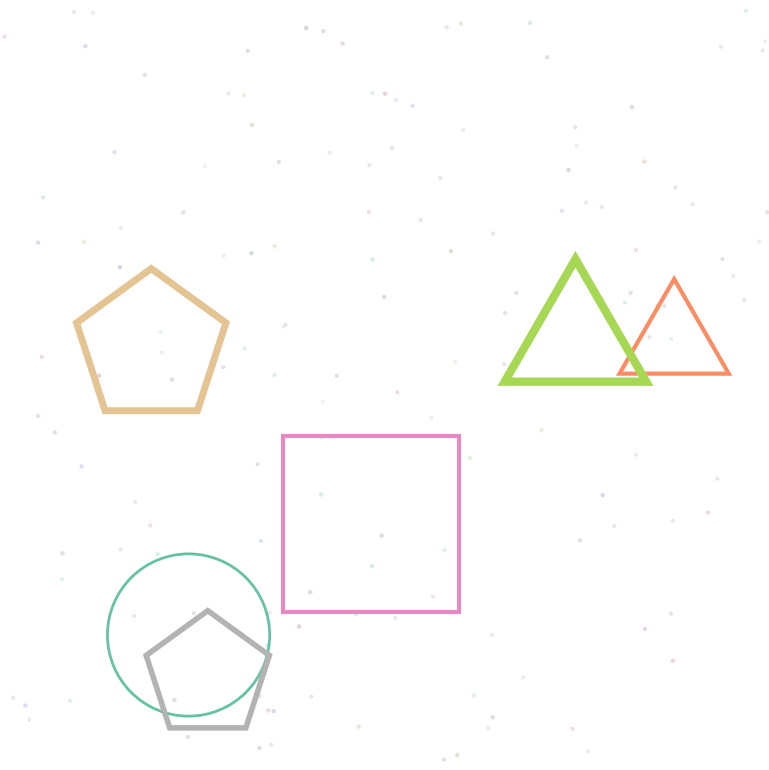[{"shape": "circle", "thickness": 1, "radius": 0.53, "center": [0.245, 0.175]}, {"shape": "triangle", "thickness": 1.5, "radius": 0.41, "center": [0.876, 0.556]}, {"shape": "square", "thickness": 1.5, "radius": 0.57, "center": [0.482, 0.32]}, {"shape": "triangle", "thickness": 3, "radius": 0.53, "center": [0.747, 0.557]}, {"shape": "pentagon", "thickness": 2.5, "radius": 0.51, "center": [0.196, 0.549]}, {"shape": "pentagon", "thickness": 2, "radius": 0.42, "center": [0.27, 0.123]}]